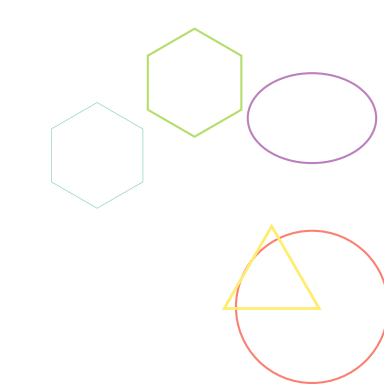[{"shape": "hexagon", "thickness": 0.5, "radius": 0.69, "center": [0.252, 0.596]}, {"shape": "circle", "thickness": 1.5, "radius": 0.99, "center": [0.811, 0.203]}, {"shape": "hexagon", "thickness": 1.5, "radius": 0.7, "center": [0.505, 0.785]}, {"shape": "oval", "thickness": 1.5, "radius": 0.83, "center": [0.81, 0.693]}, {"shape": "triangle", "thickness": 2, "radius": 0.71, "center": [0.706, 0.27]}]